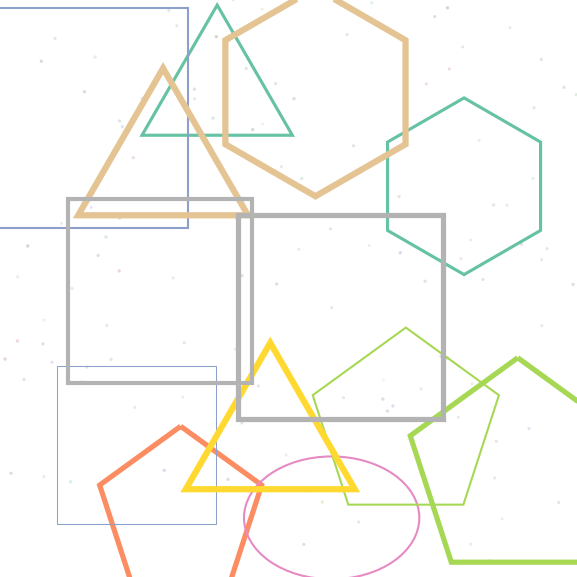[{"shape": "triangle", "thickness": 1.5, "radius": 0.75, "center": [0.376, 0.84]}, {"shape": "hexagon", "thickness": 1.5, "radius": 0.76, "center": [0.804, 0.677]}, {"shape": "pentagon", "thickness": 2.5, "radius": 0.74, "center": [0.313, 0.114]}, {"shape": "square", "thickness": 1, "radius": 0.96, "center": [0.135, 0.795]}, {"shape": "square", "thickness": 0.5, "radius": 0.69, "center": [0.236, 0.228]}, {"shape": "oval", "thickness": 1, "radius": 0.76, "center": [0.574, 0.102]}, {"shape": "pentagon", "thickness": 2.5, "radius": 0.98, "center": [0.897, 0.184]}, {"shape": "pentagon", "thickness": 1, "radius": 0.85, "center": [0.703, 0.262]}, {"shape": "triangle", "thickness": 3, "radius": 0.84, "center": [0.468, 0.236]}, {"shape": "hexagon", "thickness": 3, "radius": 0.9, "center": [0.546, 0.839]}, {"shape": "triangle", "thickness": 3, "radius": 0.85, "center": [0.282, 0.711]}, {"shape": "square", "thickness": 2.5, "radius": 0.88, "center": [0.59, 0.451]}, {"shape": "square", "thickness": 2, "radius": 0.8, "center": [0.276, 0.495]}]